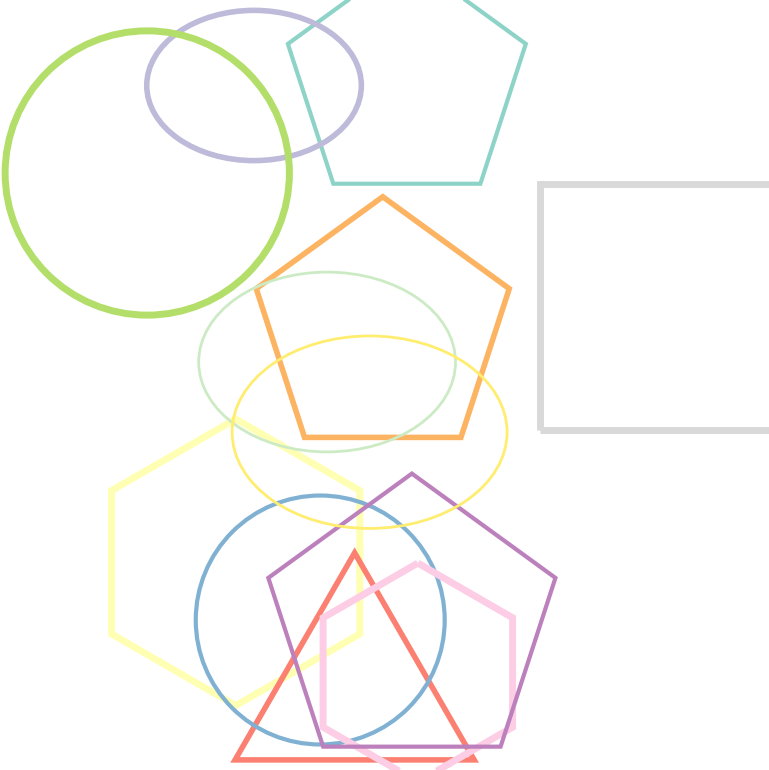[{"shape": "pentagon", "thickness": 1.5, "radius": 0.81, "center": [0.528, 0.893]}, {"shape": "hexagon", "thickness": 2.5, "radius": 0.93, "center": [0.306, 0.27]}, {"shape": "oval", "thickness": 2, "radius": 0.7, "center": [0.33, 0.889]}, {"shape": "triangle", "thickness": 2, "radius": 0.9, "center": [0.461, 0.103]}, {"shape": "circle", "thickness": 1.5, "radius": 0.81, "center": [0.416, 0.195]}, {"shape": "pentagon", "thickness": 2, "radius": 0.86, "center": [0.497, 0.572]}, {"shape": "circle", "thickness": 2.5, "radius": 0.92, "center": [0.191, 0.775]}, {"shape": "hexagon", "thickness": 2.5, "radius": 0.71, "center": [0.543, 0.127]}, {"shape": "square", "thickness": 2.5, "radius": 0.8, "center": [0.861, 0.601]}, {"shape": "pentagon", "thickness": 1.5, "radius": 0.98, "center": [0.535, 0.189]}, {"shape": "oval", "thickness": 1, "radius": 0.83, "center": [0.425, 0.53]}, {"shape": "oval", "thickness": 1, "radius": 0.89, "center": [0.48, 0.439]}]